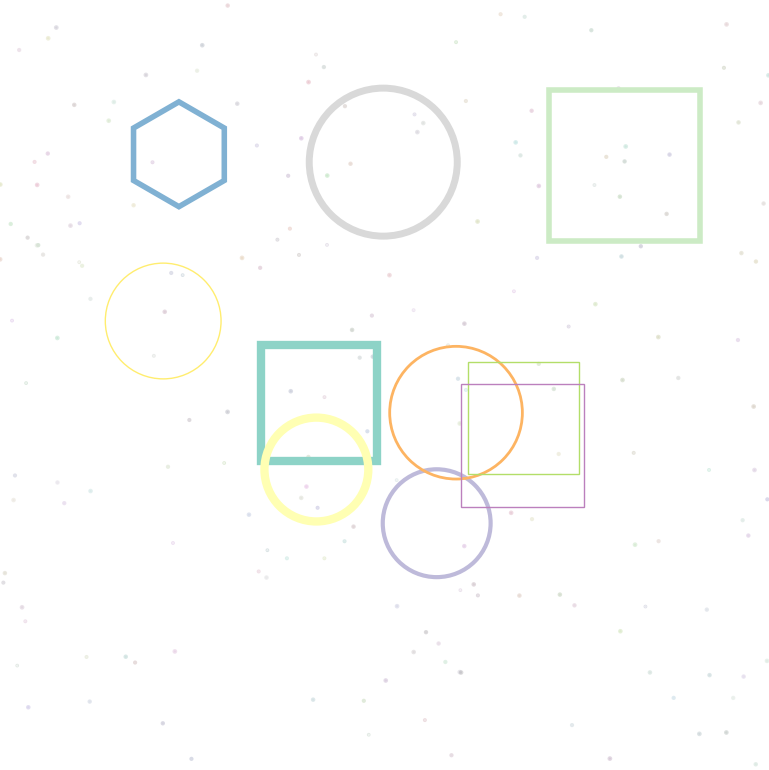[{"shape": "square", "thickness": 3, "radius": 0.38, "center": [0.414, 0.477]}, {"shape": "circle", "thickness": 3, "radius": 0.34, "center": [0.411, 0.39]}, {"shape": "circle", "thickness": 1.5, "radius": 0.35, "center": [0.567, 0.321]}, {"shape": "hexagon", "thickness": 2, "radius": 0.34, "center": [0.232, 0.8]}, {"shape": "circle", "thickness": 1, "radius": 0.43, "center": [0.592, 0.464]}, {"shape": "square", "thickness": 0.5, "radius": 0.36, "center": [0.68, 0.457]}, {"shape": "circle", "thickness": 2.5, "radius": 0.48, "center": [0.498, 0.789]}, {"shape": "square", "thickness": 0.5, "radius": 0.4, "center": [0.679, 0.422]}, {"shape": "square", "thickness": 2, "radius": 0.49, "center": [0.811, 0.785]}, {"shape": "circle", "thickness": 0.5, "radius": 0.38, "center": [0.212, 0.583]}]